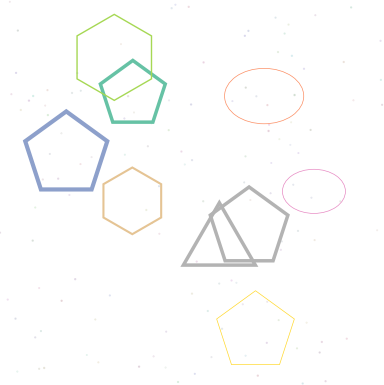[{"shape": "pentagon", "thickness": 2.5, "radius": 0.44, "center": [0.345, 0.754]}, {"shape": "oval", "thickness": 0.5, "radius": 0.51, "center": [0.686, 0.75]}, {"shape": "pentagon", "thickness": 3, "radius": 0.56, "center": [0.172, 0.599]}, {"shape": "oval", "thickness": 0.5, "radius": 0.41, "center": [0.815, 0.503]}, {"shape": "hexagon", "thickness": 1, "radius": 0.56, "center": [0.297, 0.851]}, {"shape": "pentagon", "thickness": 0.5, "radius": 0.53, "center": [0.664, 0.139]}, {"shape": "hexagon", "thickness": 1.5, "radius": 0.43, "center": [0.344, 0.478]}, {"shape": "triangle", "thickness": 2.5, "radius": 0.54, "center": [0.57, 0.365]}, {"shape": "pentagon", "thickness": 2.5, "radius": 0.53, "center": [0.647, 0.408]}]